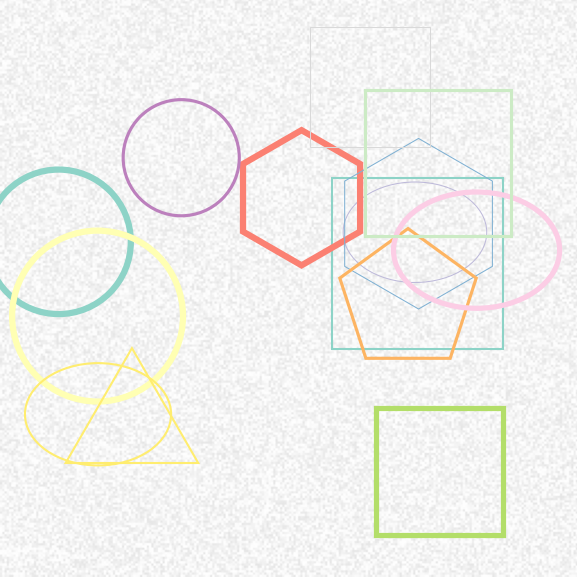[{"shape": "circle", "thickness": 3, "radius": 0.63, "center": [0.101, 0.58]}, {"shape": "square", "thickness": 1, "radius": 0.74, "center": [0.723, 0.543]}, {"shape": "circle", "thickness": 3, "radius": 0.74, "center": [0.169, 0.452]}, {"shape": "oval", "thickness": 0.5, "radius": 0.62, "center": [0.719, 0.597]}, {"shape": "hexagon", "thickness": 3, "radius": 0.59, "center": [0.522, 0.657]}, {"shape": "hexagon", "thickness": 0.5, "radius": 0.74, "center": [0.725, 0.612]}, {"shape": "pentagon", "thickness": 1.5, "radius": 0.62, "center": [0.707, 0.479]}, {"shape": "square", "thickness": 2.5, "radius": 0.55, "center": [0.761, 0.183]}, {"shape": "oval", "thickness": 2.5, "radius": 0.72, "center": [0.825, 0.566]}, {"shape": "square", "thickness": 0.5, "radius": 0.52, "center": [0.641, 0.848]}, {"shape": "circle", "thickness": 1.5, "radius": 0.5, "center": [0.314, 0.726]}, {"shape": "square", "thickness": 1.5, "radius": 0.63, "center": [0.758, 0.717]}, {"shape": "triangle", "thickness": 1, "radius": 0.66, "center": [0.228, 0.264]}, {"shape": "oval", "thickness": 1, "radius": 0.63, "center": [0.17, 0.282]}]